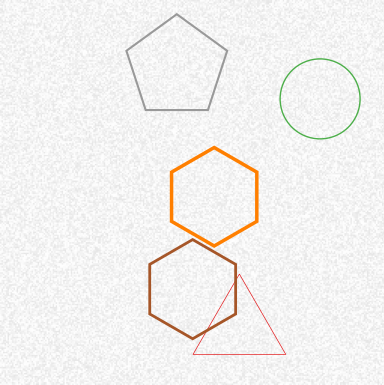[{"shape": "triangle", "thickness": 0.5, "radius": 0.7, "center": [0.622, 0.149]}, {"shape": "circle", "thickness": 1, "radius": 0.52, "center": [0.831, 0.743]}, {"shape": "hexagon", "thickness": 2.5, "radius": 0.64, "center": [0.556, 0.489]}, {"shape": "hexagon", "thickness": 2, "radius": 0.64, "center": [0.5, 0.249]}, {"shape": "pentagon", "thickness": 1.5, "radius": 0.69, "center": [0.459, 0.825]}]